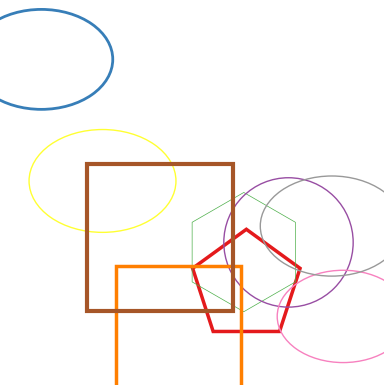[{"shape": "pentagon", "thickness": 2.5, "radius": 0.73, "center": [0.64, 0.258]}, {"shape": "oval", "thickness": 2, "radius": 0.93, "center": [0.107, 0.846]}, {"shape": "hexagon", "thickness": 0.5, "radius": 0.77, "center": [0.633, 0.345]}, {"shape": "circle", "thickness": 1, "radius": 0.84, "center": [0.749, 0.37]}, {"shape": "square", "thickness": 2.5, "radius": 0.81, "center": [0.464, 0.146]}, {"shape": "oval", "thickness": 1, "radius": 0.95, "center": [0.266, 0.53]}, {"shape": "square", "thickness": 3, "radius": 0.95, "center": [0.415, 0.383]}, {"shape": "oval", "thickness": 1, "radius": 0.86, "center": [0.891, 0.178]}, {"shape": "oval", "thickness": 1, "radius": 0.93, "center": [0.862, 0.413]}]